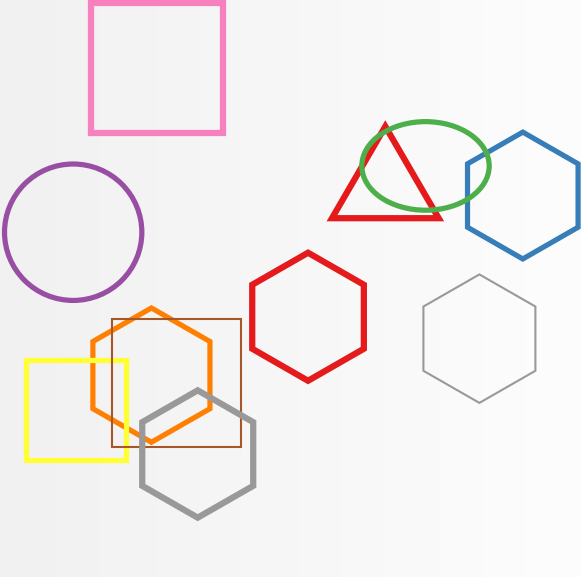[{"shape": "hexagon", "thickness": 3, "radius": 0.55, "center": [0.53, 0.451]}, {"shape": "triangle", "thickness": 3, "radius": 0.53, "center": [0.663, 0.674]}, {"shape": "hexagon", "thickness": 2.5, "radius": 0.55, "center": [0.899, 0.661]}, {"shape": "oval", "thickness": 2.5, "radius": 0.55, "center": [0.732, 0.712]}, {"shape": "circle", "thickness": 2.5, "radius": 0.59, "center": [0.126, 0.597]}, {"shape": "hexagon", "thickness": 2.5, "radius": 0.58, "center": [0.261, 0.35]}, {"shape": "square", "thickness": 2.5, "radius": 0.43, "center": [0.131, 0.289]}, {"shape": "square", "thickness": 1, "radius": 0.55, "center": [0.304, 0.335]}, {"shape": "square", "thickness": 3, "radius": 0.57, "center": [0.27, 0.881]}, {"shape": "hexagon", "thickness": 1, "radius": 0.56, "center": [0.825, 0.413]}, {"shape": "hexagon", "thickness": 3, "radius": 0.55, "center": [0.34, 0.213]}]